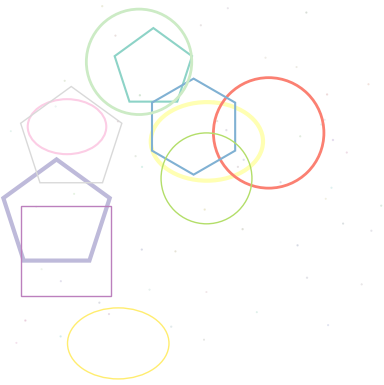[{"shape": "pentagon", "thickness": 1.5, "radius": 0.53, "center": [0.398, 0.822]}, {"shape": "oval", "thickness": 3, "radius": 0.73, "center": [0.537, 0.633]}, {"shape": "pentagon", "thickness": 3, "radius": 0.73, "center": [0.147, 0.441]}, {"shape": "circle", "thickness": 2, "radius": 0.72, "center": [0.698, 0.655]}, {"shape": "hexagon", "thickness": 1.5, "radius": 0.62, "center": [0.503, 0.671]}, {"shape": "circle", "thickness": 1, "radius": 0.59, "center": [0.536, 0.537]}, {"shape": "oval", "thickness": 1.5, "radius": 0.51, "center": [0.174, 0.671]}, {"shape": "pentagon", "thickness": 1, "radius": 0.69, "center": [0.185, 0.637]}, {"shape": "square", "thickness": 1, "radius": 0.58, "center": [0.172, 0.348]}, {"shape": "circle", "thickness": 2, "radius": 0.68, "center": [0.361, 0.839]}, {"shape": "oval", "thickness": 1, "radius": 0.66, "center": [0.307, 0.108]}]